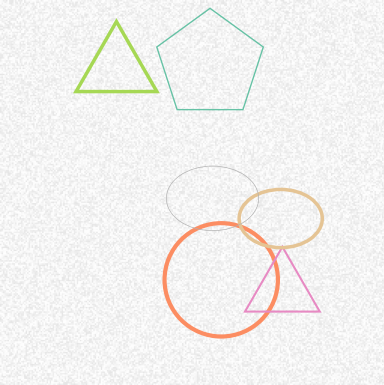[{"shape": "pentagon", "thickness": 1, "radius": 0.73, "center": [0.546, 0.833]}, {"shape": "circle", "thickness": 3, "radius": 0.74, "center": [0.575, 0.273]}, {"shape": "triangle", "thickness": 1.5, "radius": 0.56, "center": [0.733, 0.247]}, {"shape": "triangle", "thickness": 2.5, "radius": 0.61, "center": [0.302, 0.823]}, {"shape": "oval", "thickness": 2.5, "radius": 0.54, "center": [0.729, 0.432]}, {"shape": "oval", "thickness": 0.5, "radius": 0.6, "center": [0.552, 0.485]}]